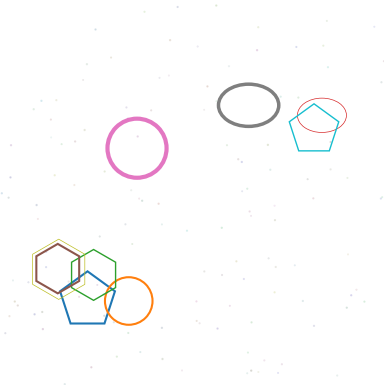[{"shape": "pentagon", "thickness": 1.5, "radius": 0.37, "center": [0.227, 0.22]}, {"shape": "circle", "thickness": 1.5, "radius": 0.31, "center": [0.334, 0.218]}, {"shape": "hexagon", "thickness": 1, "radius": 0.33, "center": [0.243, 0.286]}, {"shape": "oval", "thickness": 0.5, "radius": 0.32, "center": [0.836, 0.701]}, {"shape": "hexagon", "thickness": 1.5, "radius": 0.32, "center": [0.15, 0.302]}, {"shape": "circle", "thickness": 3, "radius": 0.38, "center": [0.356, 0.615]}, {"shape": "oval", "thickness": 2.5, "radius": 0.39, "center": [0.646, 0.727]}, {"shape": "hexagon", "thickness": 0.5, "radius": 0.39, "center": [0.153, 0.301]}, {"shape": "pentagon", "thickness": 1, "radius": 0.34, "center": [0.816, 0.663]}]